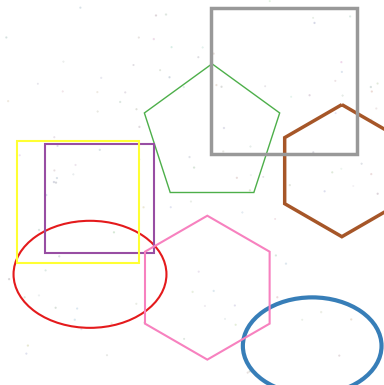[{"shape": "oval", "thickness": 1.5, "radius": 0.99, "center": [0.234, 0.287]}, {"shape": "oval", "thickness": 3, "radius": 0.9, "center": [0.811, 0.102]}, {"shape": "pentagon", "thickness": 1, "radius": 0.92, "center": [0.551, 0.649]}, {"shape": "square", "thickness": 1.5, "radius": 0.71, "center": [0.258, 0.484]}, {"shape": "square", "thickness": 1.5, "radius": 0.79, "center": [0.202, 0.476]}, {"shape": "hexagon", "thickness": 2.5, "radius": 0.86, "center": [0.888, 0.557]}, {"shape": "hexagon", "thickness": 1.5, "radius": 0.93, "center": [0.538, 0.253]}, {"shape": "square", "thickness": 2.5, "radius": 0.95, "center": [0.738, 0.791]}]